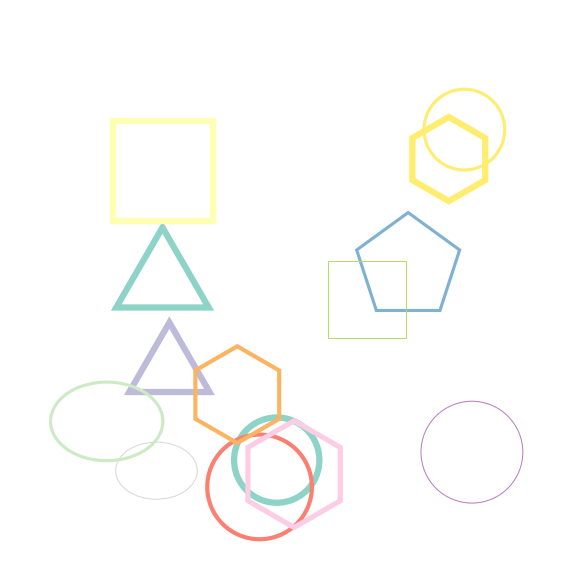[{"shape": "triangle", "thickness": 3, "radius": 0.46, "center": [0.281, 0.513]}, {"shape": "circle", "thickness": 3, "radius": 0.37, "center": [0.479, 0.202]}, {"shape": "square", "thickness": 3, "radius": 0.43, "center": [0.283, 0.704]}, {"shape": "triangle", "thickness": 3, "radius": 0.4, "center": [0.293, 0.36]}, {"shape": "circle", "thickness": 2, "radius": 0.45, "center": [0.45, 0.156]}, {"shape": "pentagon", "thickness": 1.5, "radius": 0.47, "center": [0.707, 0.537]}, {"shape": "hexagon", "thickness": 2, "radius": 0.42, "center": [0.411, 0.316]}, {"shape": "square", "thickness": 0.5, "radius": 0.34, "center": [0.635, 0.481]}, {"shape": "hexagon", "thickness": 2.5, "radius": 0.46, "center": [0.509, 0.178]}, {"shape": "oval", "thickness": 0.5, "radius": 0.35, "center": [0.271, 0.184]}, {"shape": "circle", "thickness": 0.5, "radius": 0.44, "center": [0.817, 0.216]}, {"shape": "oval", "thickness": 1.5, "radius": 0.49, "center": [0.185, 0.269]}, {"shape": "hexagon", "thickness": 3, "radius": 0.36, "center": [0.777, 0.724]}, {"shape": "circle", "thickness": 1.5, "radius": 0.35, "center": [0.804, 0.775]}]